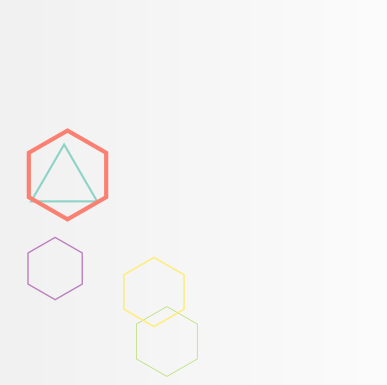[{"shape": "triangle", "thickness": 1.5, "radius": 0.49, "center": [0.165, 0.526]}, {"shape": "hexagon", "thickness": 3, "radius": 0.58, "center": [0.174, 0.546]}, {"shape": "hexagon", "thickness": 0.5, "radius": 0.45, "center": [0.431, 0.113]}, {"shape": "hexagon", "thickness": 1, "radius": 0.4, "center": [0.142, 0.303]}, {"shape": "hexagon", "thickness": 1, "radius": 0.45, "center": [0.397, 0.241]}]